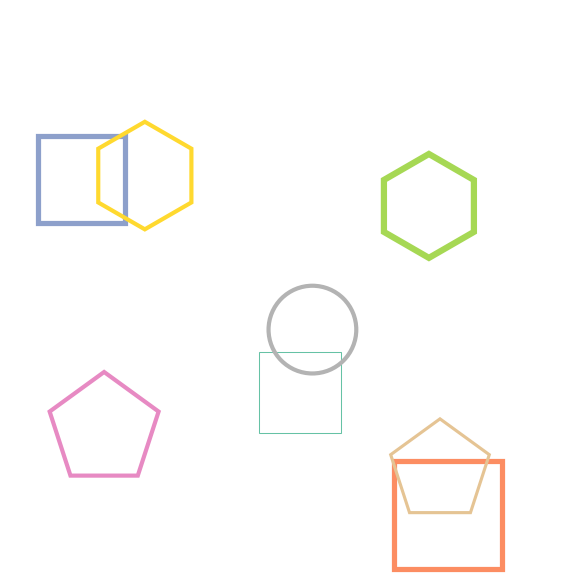[{"shape": "square", "thickness": 0.5, "radius": 0.35, "center": [0.519, 0.32]}, {"shape": "square", "thickness": 2.5, "radius": 0.47, "center": [0.775, 0.108]}, {"shape": "square", "thickness": 2.5, "radius": 0.38, "center": [0.141, 0.688]}, {"shape": "pentagon", "thickness": 2, "radius": 0.5, "center": [0.18, 0.256]}, {"shape": "hexagon", "thickness": 3, "radius": 0.45, "center": [0.743, 0.643]}, {"shape": "hexagon", "thickness": 2, "radius": 0.47, "center": [0.251, 0.695]}, {"shape": "pentagon", "thickness": 1.5, "radius": 0.45, "center": [0.762, 0.184]}, {"shape": "circle", "thickness": 2, "radius": 0.38, "center": [0.541, 0.428]}]